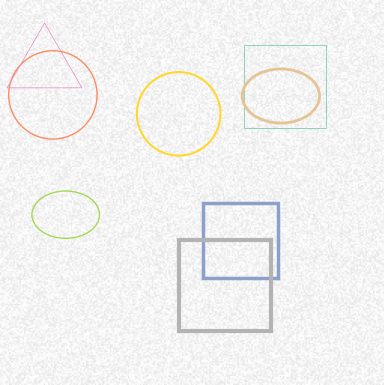[{"shape": "square", "thickness": 0.5, "radius": 0.54, "center": [0.74, 0.775]}, {"shape": "circle", "thickness": 1, "radius": 0.57, "center": [0.137, 0.753]}, {"shape": "square", "thickness": 2.5, "radius": 0.48, "center": [0.625, 0.375]}, {"shape": "triangle", "thickness": 0.5, "radius": 0.56, "center": [0.116, 0.828]}, {"shape": "oval", "thickness": 1, "radius": 0.44, "center": [0.171, 0.442]}, {"shape": "circle", "thickness": 1.5, "radius": 0.54, "center": [0.464, 0.704]}, {"shape": "oval", "thickness": 2, "radius": 0.5, "center": [0.73, 0.751]}, {"shape": "square", "thickness": 3, "radius": 0.59, "center": [0.584, 0.258]}]